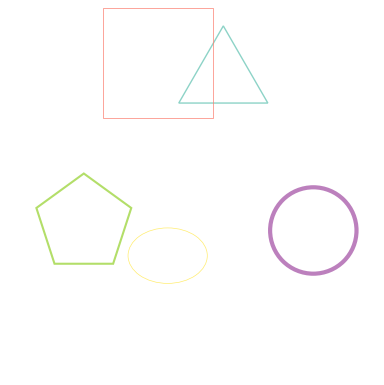[{"shape": "triangle", "thickness": 1, "radius": 0.67, "center": [0.58, 0.799]}, {"shape": "square", "thickness": 0.5, "radius": 0.71, "center": [0.409, 0.837]}, {"shape": "pentagon", "thickness": 1.5, "radius": 0.65, "center": [0.218, 0.42]}, {"shape": "circle", "thickness": 3, "radius": 0.56, "center": [0.814, 0.401]}, {"shape": "oval", "thickness": 0.5, "radius": 0.51, "center": [0.436, 0.336]}]